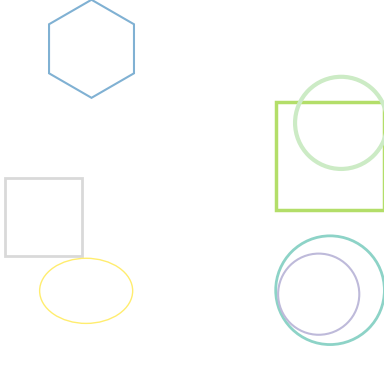[{"shape": "circle", "thickness": 2, "radius": 0.71, "center": [0.857, 0.246]}, {"shape": "circle", "thickness": 1.5, "radius": 0.53, "center": [0.828, 0.236]}, {"shape": "hexagon", "thickness": 1.5, "radius": 0.64, "center": [0.238, 0.873]}, {"shape": "square", "thickness": 2.5, "radius": 0.7, "center": [0.857, 0.595]}, {"shape": "square", "thickness": 2, "radius": 0.51, "center": [0.113, 0.437]}, {"shape": "circle", "thickness": 3, "radius": 0.6, "center": [0.886, 0.681]}, {"shape": "oval", "thickness": 1, "radius": 0.6, "center": [0.224, 0.245]}]